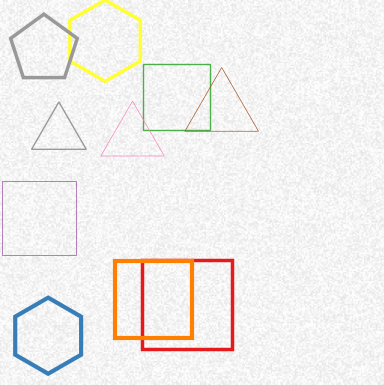[{"shape": "square", "thickness": 2.5, "radius": 0.58, "center": [0.485, 0.208]}, {"shape": "hexagon", "thickness": 3, "radius": 0.49, "center": [0.125, 0.128]}, {"shape": "square", "thickness": 1, "radius": 0.43, "center": [0.458, 0.749]}, {"shape": "square", "thickness": 0.5, "radius": 0.48, "center": [0.101, 0.434]}, {"shape": "square", "thickness": 3, "radius": 0.5, "center": [0.398, 0.222]}, {"shape": "hexagon", "thickness": 2.5, "radius": 0.53, "center": [0.273, 0.894]}, {"shape": "triangle", "thickness": 0.5, "radius": 0.55, "center": [0.576, 0.714]}, {"shape": "triangle", "thickness": 0.5, "radius": 0.48, "center": [0.344, 0.642]}, {"shape": "triangle", "thickness": 1, "radius": 0.41, "center": [0.153, 0.653]}, {"shape": "pentagon", "thickness": 2.5, "radius": 0.46, "center": [0.114, 0.872]}]